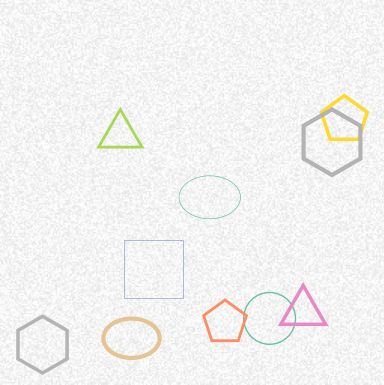[{"shape": "circle", "thickness": 1, "radius": 0.34, "center": [0.7, 0.173]}, {"shape": "oval", "thickness": 0.5, "radius": 0.4, "center": [0.545, 0.488]}, {"shape": "pentagon", "thickness": 2, "radius": 0.29, "center": [0.585, 0.162]}, {"shape": "square", "thickness": 0.5, "radius": 0.38, "center": [0.399, 0.301]}, {"shape": "triangle", "thickness": 2.5, "radius": 0.34, "center": [0.787, 0.191]}, {"shape": "triangle", "thickness": 2, "radius": 0.33, "center": [0.312, 0.65]}, {"shape": "pentagon", "thickness": 2.5, "radius": 0.31, "center": [0.894, 0.689]}, {"shape": "oval", "thickness": 3, "radius": 0.37, "center": [0.342, 0.121]}, {"shape": "hexagon", "thickness": 3, "radius": 0.43, "center": [0.862, 0.631]}, {"shape": "hexagon", "thickness": 2.5, "radius": 0.37, "center": [0.11, 0.105]}]